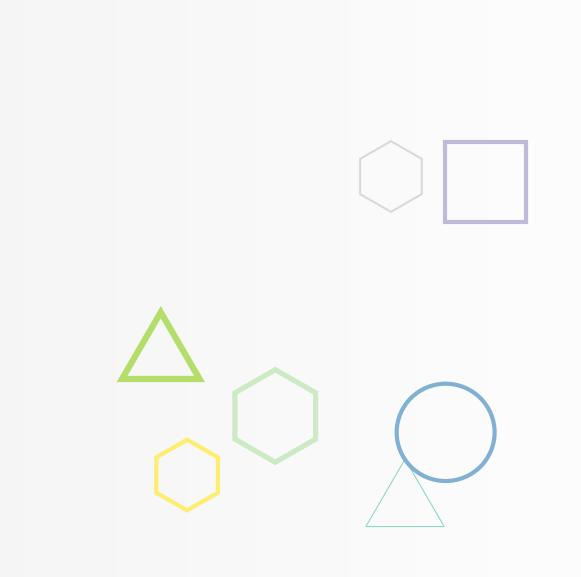[{"shape": "triangle", "thickness": 0.5, "radius": 0.39, "center": [0.697, 0.126]}, {"shape": "square", "thickness": 2, "radius": 0.35, "center": [0.835, 0.684]}, {"shape": "circle", "thickness": 2, "radius": 0.42, "center": [0.767, 0.25]}, {"shape": "triangle", "thickness": 3, "radius": 0.38, "center": [0.277, 0.381]}, {"shape": "hexagon", "thickness": 1, "radius": 0.31, "center": [0.673, 0.694]}, {"shape": "hexagon", "thickness": 2.5, "radius": 0.4, "center": [0.474, 0.279]}, {"shape": "hexagon", "thickness": 2, "radius": 0.31, "center": [0.322, 0.177]}]